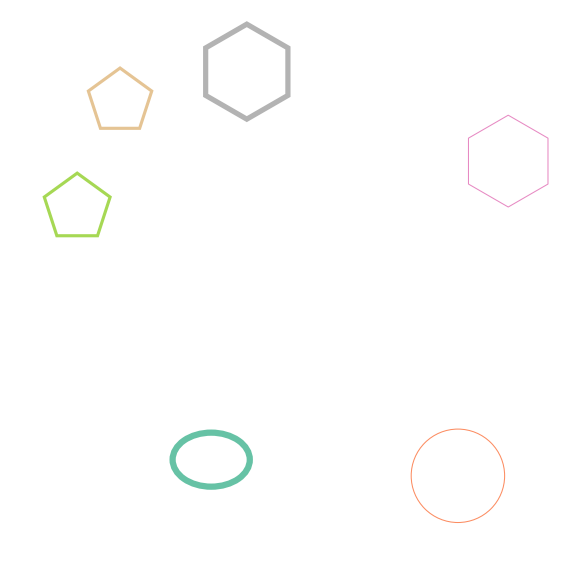[{"shape": "oval", "thickness": 3, "radius": 0.33, "center": [0.366, 0.203]}, {"shape": "circle", "thickness": 0.5, "radius": 0.4, "center": [0.793, 0.175]}, {"shape": "hexagon", "thickness": 0.5, "radius": 0.4, "center": [0.88, 0.72]}, {"shape": "pentagon", "thickness": 1.5, "radius": 0.3, "center": [0.134, 0.639]}, {"shape": "pentagon", "thickness": 1.5, "radius": 0.29, "center": [0.208, 0.824]}, {"shape": "hexagon", "thickness": 2.5, "radius": 0.41, "center": [0.427, 0.875]}]